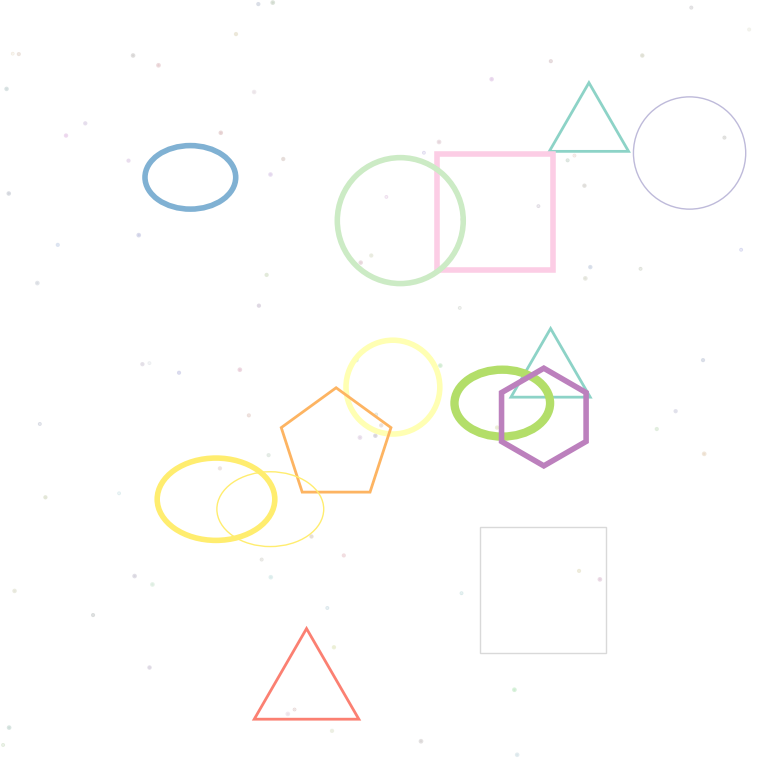[{"shape": "triangle", "thickness": 1, "radius": 0.3, "center": [0.765, 0.833]}, {"shape": "triangle", "thickness": 1, "radius": 0.3, "center": [0.715, 0.514]}, {"shape": "circle", "thickness": 2, "radius": 0.3, "center": [0.51, 0.497]}, {"shape": "circle", "thickness": 0.5, "radius": 0.36, "center": [0.896, 0.801]}, {"shape": "triangle", "thickness": 1, "radius": 0.39, "center": [0.398, 0.105]}, {"shape": "oval", "thickness": 2, "radius": 0.29, "center": [0.247, 0.77]}, {"shape": "pentagon", "thickness": 1, "radius": 0.37, "center": [0.437, 0.421]}, {"shape": "oval", "thickness": 3, "radius": 0.31, "center": [0.652, 0.476]}, {"shape": "square", "thickness": 2, "radius": 0.38, "center": [0.643, 0.725]}, {"shape": "square", "thickness": 0.5, "radius": 0.41, "center": [0.705, 0.234]}, {"shape": "hexagon", "thickness": 2, "radius": 0.32, "center": [0.706, 0.458]}, {"shape": "circle", "thickness": 2, "radius": 0.41, "center": [0.52, 0.714]}, {"shape": "oval", "thickness": 0.5, "radius": 0.35, "center": [0.351, 0.339]}, {"shape": "oval", "thickness": 2, "radius": 0.38, "center": [0.281, 0.352]}]